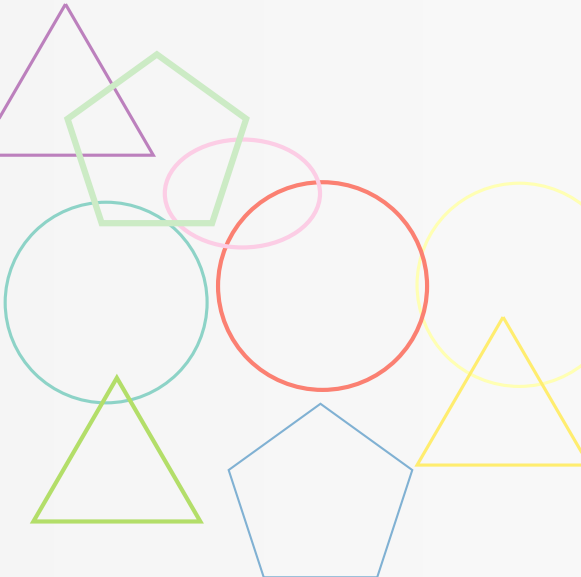[{"shape": "circle", "thickness": 1.5, "radius": 0.87, "center": [0.183, 0.475]}, {"shape": "circle", "thickness": 1.5, "radius": 0.88, "center": [0.893, 0.506]}, {"shape": "circle", "thickness": 2, "radius": 0.9, "center": [0.555, 0.504]}, {"shape": "pentagon", "thickness": 1, "radius": 0.83, "center": [0.551, 0.134]}, {"shape": "triangle", "thickness": 2, "radius": 0.83, "center": [0.201, 0.179]}, {"shape": "oval", "thickness": 2, "radius": 0.67, "center": [0.417, 0.664]}, {"shape": "triangle", "thickness": 1.5, "radius": 0.87, "center": [0.113, 0.818]}, {"shape": "pentagon", "thickness": 3, "radius": 0.81, "center": [0.27, 0.743]}, {"shape": "triangle", "thickness": 1.5, "radius": 0.85, "center": [0.865, 0.279]}]